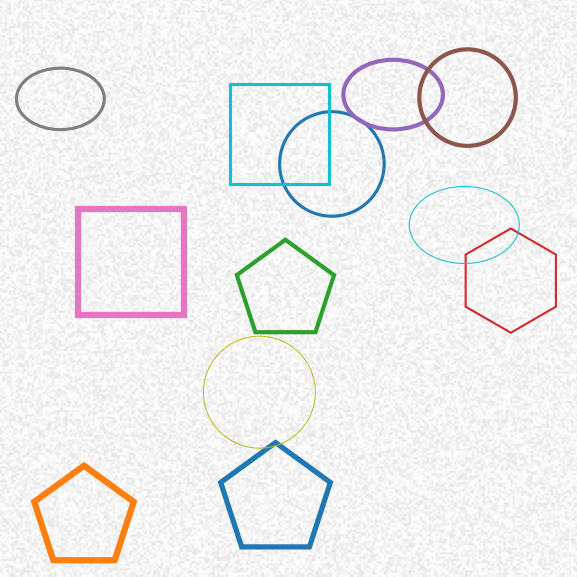[{"shape": "pentagon", "thickness": 2.5, "radius": 0.5, "center": [0.477, 0.133]}, {"shape": "circle", "thickness": 1.5, "radius": 0.45, "center": [0.575, 0.715]}, {"shape": "pentagon", "thickness": 3, "radius": 0.45, "center": [0.145, 0.102]}, {"shape": "pentagon", "thickness": 2, "radius": 0.44, "center": [0.494, 0.496]}, {"shape": "hexagon", "thickness": 1, "radius": 0.45, "center": [0.884, 0.513]}, {"shape": "oval", "thickness": 2, "radius": 0.43, "center": [0.681, 0.835]}, {"shape": "circle", "thickness": 2, "radius": 0.42, "center": [0.81, 0.83]}, {"shape": "square", "thickness": 3, "radius": 0.46, "center": [0.227, 0.545]}, {"shape": "oval", "thickness": 1.5, "radius": 0.38, "center": [0.104, 0.828]}, {"shape": "circle", "thickness": 0.5, "radius": 0.48, "center": [0.449, 0.32]}, {"shape": "oval", "thickness": 0.5, "radius": 0.48, "center": [0.804, 0.61]}, {"shape": "square", "thickness": 1.5, "radius": 0.43, "center": [0.484, 0.767]}]